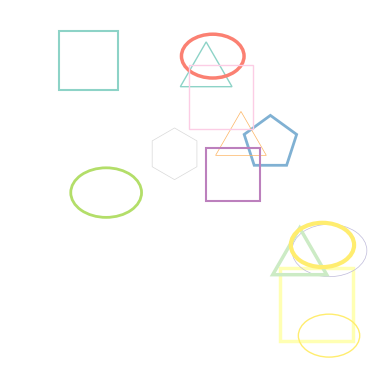[{"shape": "square", "thickness": 1.5, "radius": 0.38, "center": [0.23, 0.842]}, {"shape": "triangle", "thickness": 1, "radius": 0.39, "center": [0.535, 0.814]}, {"shape": "square", "thickness": 2.5, "radius": 0.47, "center": [0.821, 0.209]}, {"shape": "oval", "thickness": 0.5, "radius": 0.49, "center": [0.856, 0.349]}, {"shape": "oval", "thickness": 2.5, "radius": 0.41, "center": [0.553, 0.854]}, {"shape": "pentagon", "thickness": 2, "radius": 0.36, "center": [0.702, 0.629]}, {"shape": "triangle", "thickness": 0.5, "radius": 0.38, "center": [0.626, 0.634]}, {"shape": "oval", "thickness": 2, "radius": 0.46, "center": [0.276, 0.5]}, {"shape": "square", "thickness": 1, "radius": 0.42, "center": [0.574, 0.748]}, {"shape": "hexagon", "thickness": 0.5, "radius": 0.34, "center": [0.453, 0.601]}, {"shape": "square", "thickness": 1.5, "radius": 0.35, "center": [0.606, 0.547]}, {"shape": "triangle", "thickness": 2.5, "radius": 0.4, "center": [0.778, 0.327]}, {"shape": "oval", "thickness": 3, "radius": 0.41, "center": [0.838, 0.364]}, {"shape": "oval", "thickness": 1, "radius": 0.4, "center": [0.855, 0.128]}]